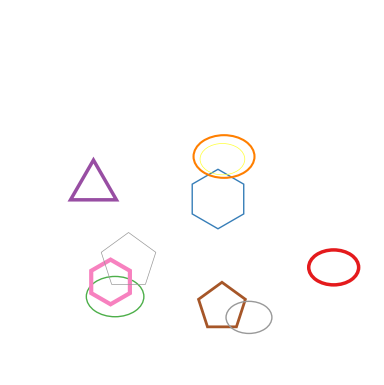[{"shape": "oval", "thickness": 2.5, "radius": 0.32, "center": [0.867, 0.305]}, {"shape": "hexagon", "thickness": 1, "radius": 0.39, "center": [0.566, 0.483]}, {"shape": "oval", "thickness": 1, "radius": 0.37, "center": [0.299, 0.23]}, {"shape": "triangle", "thickness": 2.5, "radius": 0.34, "center": [0.243, 0.515]}, {"shape": "oval", "thickness": 1.5, "radius": 0.4, "center": [0.582, 0.593]}, {"shape": "oval", "thickness": 0.5, "radius": 0.29, "center": [0.578, 0.587]}, {"shape": "pentagon", "thickness": 2, "radius": 0.32, "center": [0.577, 0.203]}, {"shape": "hexagon", "thickness": 3, "radius": 0.29, "center": [0.287, 0.268]}, {"shape": "pentagon", "thickness": 0.5, "radius": 0.37, "center": [0.334, 0.322]}, {"shape": "oval", "thickness": 1, "radius": 0.3, "center": [0.647, 0.176]}]